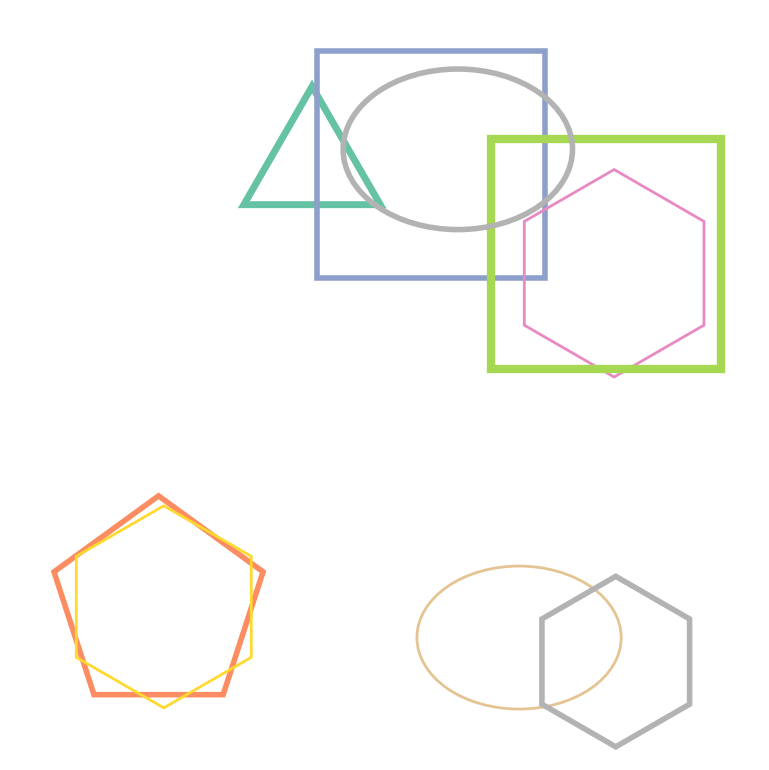[{"shape": "triangle", "thickness": 2.5, "radius": 0.51, "center": [0.405, 0.785]}, {"shape": "pentagon", "thickness": 2, "radius": 0.71, "center": [0.206, 0.213]}, {"shape": "square", "thickness": 2, "radius": 0.74, "center": [0.56, 0.786]}, {"shape": "hexagon", "thickness": 1, "radius": 0.67, "center": [0.798, 0.645]}, {"shape": "square", "thickness": 3, "radius": 0.75, "center": [0.787, 0.67]}, {"shape": "hexagon", "thickness": 1, "radius": 0.66, "center": [0.213, 0.212]}, {"shape": "oval", "thickness": 1, "radius": 0.66, "center": [0.674, 0.172]}, {"shape": "hexagon", "thickness": 2, "radius": 0.55, "center": [0.8, 0.141]}, {"shape": "oval", "thickness": 2, "radius": 0.74, "center": [0.595, 0.806]}]